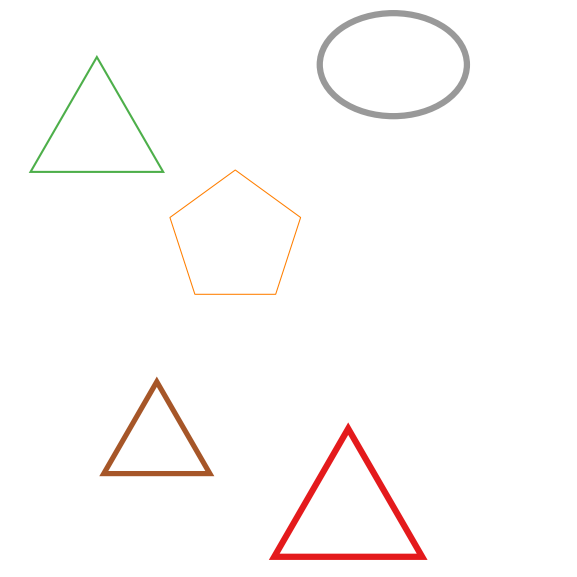[{"shape": "triangle", "thickness": 3, "radius": 0.74, "center": [0.603, 0.109]}, {"shape": "triangle", "thickness": 1, "radius": 0.66, "center": [0.168, 0.768]}, {"shape": "pentagon", "thickness": 0.5, "radius": 0.59, "center": [0.407, 0.586]}, {"shape": "triangle", "thickness": 2.5, "radius": 0.53, "center": [0.272, 0.232]}, {"shape": "oval", "thickness": 3, "radius": 0.64, "center": [0.681, 0.887]}]